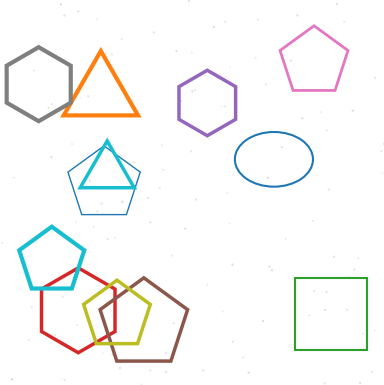[{"shape": "oval", "thickness": 1.5, "radius": 0.51, "center": [0.711, 0.586]}, {"shape": "pentagon", "thickness": 1, "radius": 0.49, "center": [0.27, 0.522]}, {"shape": "triangle", "thickness": 3, "radius": 0.56, "center": [0.262, 0.756]}, {"shape": "square", "thickness": 1.5, "radius": 0.47, "center": [0.859, 0.184]}, {"shape": "hexagon", "thickness": 2.5, "radius": 0.55, "center": [0.203, 0.194]}, {"shape": "hexagon", "thickness": 2.5, "radius": 0.42, "center": [0.538, 0.732]}, {"shape": "pentagon", "thickness": 2.5, "radius": 0.6, "center": [0.374, 0.159]}, {"shape": "pentagon", "thickness": 2, "radius": 0.46, "center": [0.816, 0.84]}, {"shape": "hexagon", "thickness": 3, "radius": 0.48, "center": [0.101, 0.781]}, {"shape": "pentagon", "thickness": 2.5, "radius": 0.46, "center": [0.304, 0.181]}, {"shape": "triangle", "thickness": 2.5, "radius": 0.4, "center": [0.278, 0.553]}, {"shape": "pentagon", "thickness": 3, "radius": 0.44, "center": [0.134, 0.322]}]